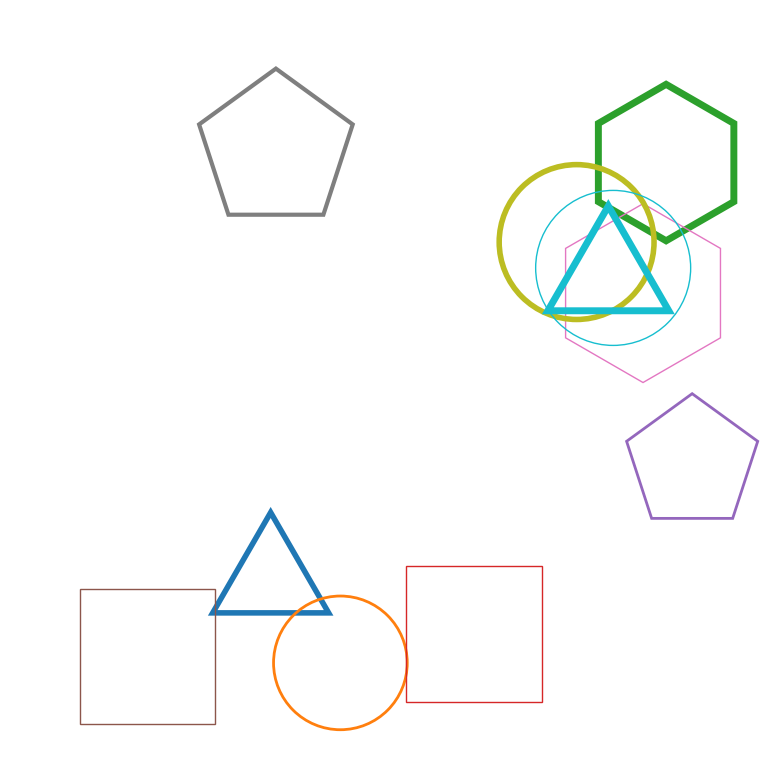[{"shape": "triangle", "thickness": 2, "radius": 0.43, "center": [0.352, 0.248]}, {"shape": "circle", "thickness": 1, "radius": 0.43, "center": [0.442, 0.139]}, {"shape": "hexagon", "thickness": 2.5, "radius": 0.51, "center": [0.865, 0.789]}, {"shape": "square", "thickness": 0.5, "radius": 0.44, "center": [0.616, 0.177]}, {"shape": "pentagon", "thickness": 1, "radius": 0.45, "center": [0.899, 0.399]}, {"shape": "square", "thickness": 0.5, "radius": 0.44, "center": [0.192, 0.147]}, {"shape": "hexagon", "thickness": 0.5, "radius": 0.58, "center": [0.835, 0.619]}, {"shape": "pentagon", "thickness": 1.5, "radius": 0.52, "center": [0.358, 0.806]}, {"shape": "circle", "thickness": 2, "radius": 0.5, "center": [0.749, 0.686]}, {"shape": "triangle", "thickness": 2.5, "radius": 0.45, "center": [0.79, 0.642]}, {"shape": "circle", "thickness": 0.5, "radius": 0.5, "center": [0.796, 0.652]}]